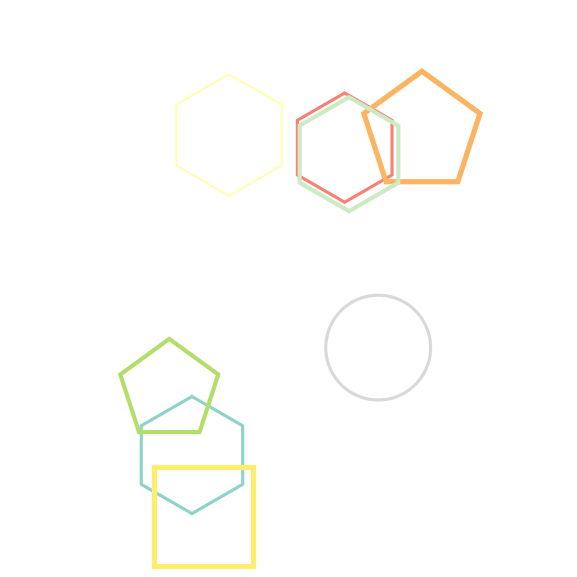[{"shape": "hexagon", "thickness": 1.5, "radius": 0.51, "center": [0.332, 0.211]}, {"shape": "hexagon", "thickness": 1, "radius": 0.53, "center": [0.397, 0.765]}, {"shape": "hexagon", "thickness": 1.5, "radius": 0.47, "center": [0.597, 0.744]}, {"shape": "pentagon", "thickness": 2.5, "radius": 0.53, "center": [0.731, 0.77]}, {"shape": "pentagon", "thickness": 2, "radius": 0.45, "center": [0.293, 0.323]}, {"shape": "circle", "thickness": 1.5, "radius": 0.45, "center": [0.655, 0.397]}, {"shape": "hexagon", "thickness": 2, "radius": 0.49, "center": [0.604, 0.732]}, {"shape": "square", "thickness": 2.5, "radius": 0.43, "center": [0.353, 0.105]}]